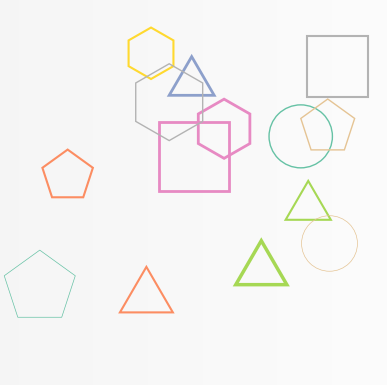[{"shape": "pentagon", "thickness": 0.5, "radius": 0.48, "center": [0.103, 0.254]}, {"shape": "circle", "thickness": 1, "radius": 0.41, "center": [0.776, 0.646]}, {"shape": "triangle", "thickness": 1.5, "radius": 0.39, "center": [0.378, 0.228]}, {"shape": "pentagon", "thickness": 1.5, "radius": 0.34, "center": [0.175, 0.543]}, {"shape": "triangle", "thickness": 2, "radius": 0.34, "center": [0.495, 0.786]}, {"shape": "square", "thickness": 2, "radius": 0.45, "center": [0.501, 0.593]}, {"shape": "hexagon", "thickness": 2, "radius": 0.38, "center": [0.578, 0.666]}, {"shape": "triangle", "thickness": 2.5, "radius": 0.38, "center": [0.674, 0.299]}, {"shape": "triangle", "thickness": 1.5, "radius": 0.34, "center": [0.795, 0.463]}, {"shape": "hexagon", "thickness": 1.5, "radius": 0.33, "center": [0.39, 0.862]}, {"shape": "circle", "thickness": 0.5, "radius": 0.36, "center": [0.85, 0.368]}, {"shape": "pentagon", "thickness": 1, "radius": 0.37, "center": [0.846, 0.67]}, {"shape": "hexagon", "thickness": 1, "radius": 0.5, "center": [0.437, 0.735]}, {"shape": "square", "thickness": 1.5, "radius": 0.4, "center": [0.87, 0.826]}]